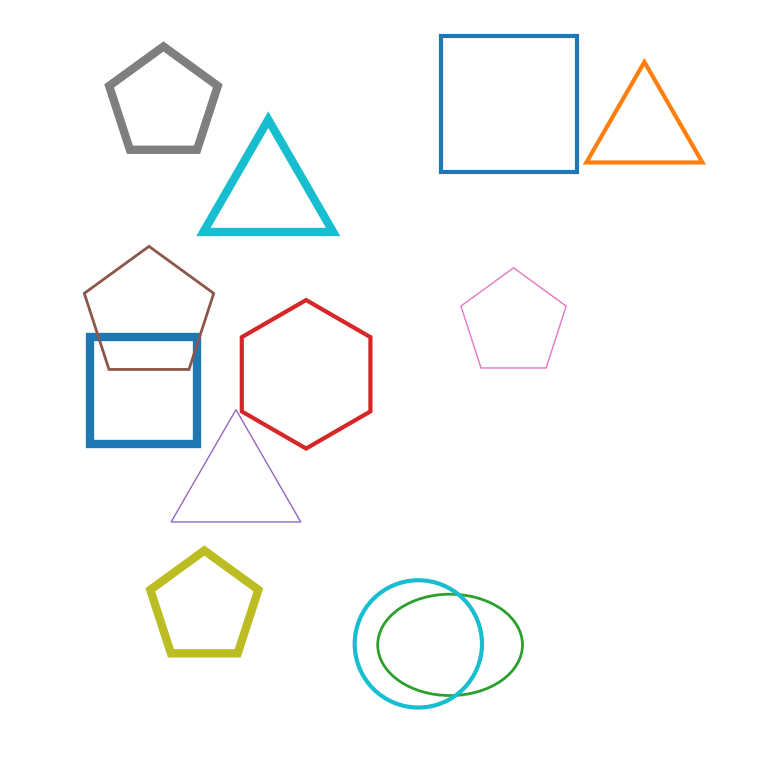[{"shape": "square", "thickness": 1.5, "radius": 0.44, "center": [0.661, 0.865]}, {"shape": "square", "thickness": 3, "radius": 0.35, "center": [0.186, 0.493]}, {"shape": "triangle", "thickness": 1.5, "radius": 0.44, "center": [0.837, 0.832]}, {"shape": "oval", "thickness": 1, "radius": 0.47, "center": [0.585, 0.163]}, {"shape": "hexagon", "thickness": 1.5, "radius": 0.48, "center": [0.398, 0.514]}, {"shape": "triangle", "thickness": 0.5, "radius": 0.49, "center": [0.306, 0.371]}, {"shape": "pentagon", "thickness": 1, "radius": 0.44, "center": [0.194, 0.592]}, {"shape": "pentagon", "thickness": 0.5, "radius": 0.36, "center": [0.667, 0.58]}, {"shape": "pentagon", "thickness": 3, "radius": 0.37, "center": [0.212, 0.866]}, {"shape": "pentagon", "thickness": 3, "radius": 0.37, "center": [0.265, 0.211]}, {"shape": "circle", "thickness": 1.5, "radius": 0.41, "center": [0.543, 0.164]}, {"shape": "triangle", "thickness": 3, "radius": 0.49, "center": [0.348, 0.747]}]